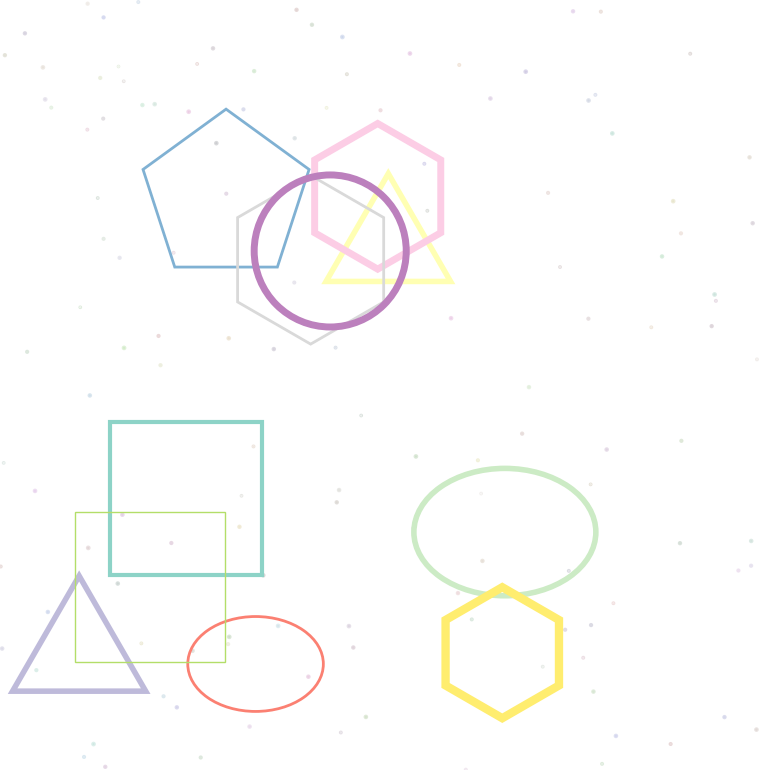[{"shape": "square", "thickness": 1.5, "radius": 0.49, "center": [0.242, 0.352]}, {"shape": "triangle", "thickness": 2, "radius": 0.47, "center": [0.504, 0.681]}, {"shape": "triangle", "thickness": 2, "radius": 0.5, "center": [0.103, 0.152]}, {"shape": "oval", "thickness": 1, "radius": 0.44, "center": [0.332, 0.138]}, {"shape": "pentagon", "thickness": 1, "radius": 0.57, "center": [0.294, 0.745]}, {"shape": "square", "thickness": 0.5, "radius": 0.49, "center": [0.195, 0.238]}, {"shape": "hexagon", "thickness": 2.5, "radius": 0.47, "center": [0.491, 0.745]}, {"shape": "hexagon", "thickness": 1, "radius": 0.55, "center": [0.403, 0.663]}, {"shape": "circle", "thickness": 2.5, "radius": 0.49, "center": [0.429, 0.674]}, {"shape": "oval", "thickness": 2, "radius": 0.59, "center": [0.656, 0.309]}, {"shape": "hexagon", "thickness": 3, "radius": 0.43, "center": [0.652, 0.152]}]